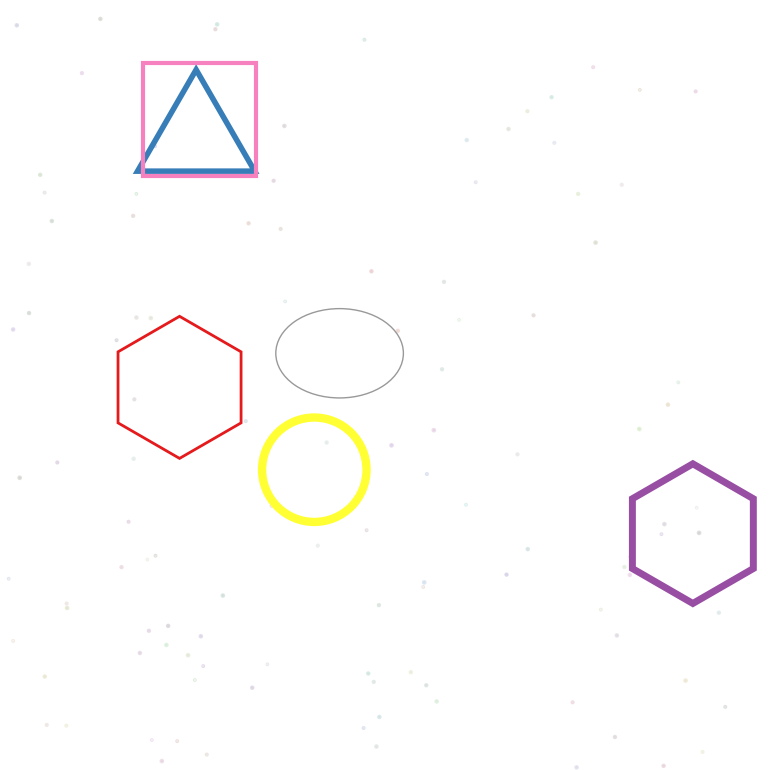[{"shape": "hexagon", "thickness": 1, "radius": 0.46, "center": [0.233, 0.497]}, {"shape": "triangle", "thickness": 2, "radius": 0.44, "center": [0.255, 0.822]}, {"shape": "hexagon", "thickness": 2.5, "radius": 0.45, "center": [0.9, 0.307]}, {"shape": "circle", "thickness": 3, "radius": 0.34, "center": [0.408, 0.39]}, {"shape": "square", "thickness": 1.5, "radius": 0.37, "center": [0.259, 0.844]}, {"shape": "oval", "thickness": 0.5, "radius": 0.41, "center": [0.441, 0.541]}]